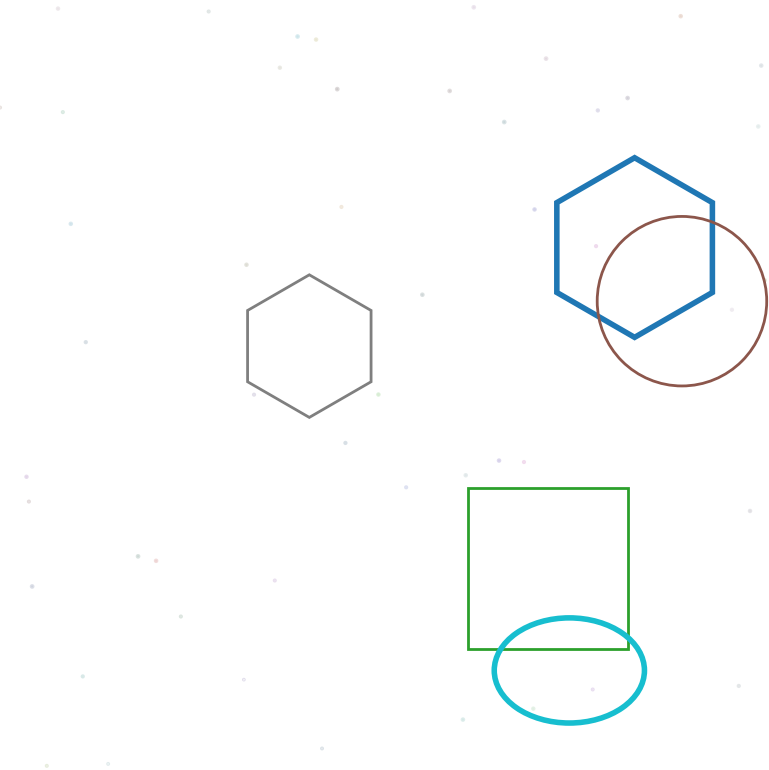[{"shape": "hexagon", "thickness": 2, "radius": 0.58, "center": [0.824, 0.679]}, {"shape": "square", "thickness": 1, "radius": 0.52, "center": [0.711, 0.262]}, {"shape": "circle", "thickness": 1, "radius": 0.55, "center": [0.886, 0.609]}, {"shape": "hexagon", "thickness": 1, "radius": 0.46, "center": [0.402, 0.55]}, {"shape": "oval", "thickness": 2, "radius": 0.49, "center": [0.739, 0.129]}]